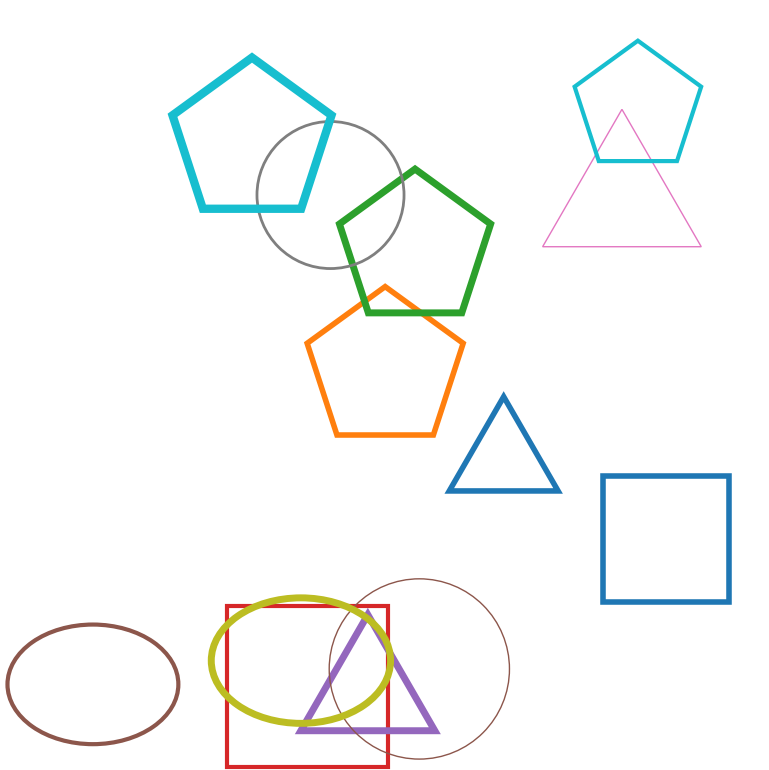[{"shape": "square", "thickness": 2, "radius": 0.41, "center": [0.865, 0.3]}, {"shape": "triangle", "thickness": 2, "radius": 0.41, "center": [0.654, 0.403]}, {"shape": "pentagon", "thickness": 2, "radius": 0.53, "center": [0.5, 0.521]}, {"shape": "pentagon", "thickness": 2.5, "radius": 0.52, "center": [0.539, 0.677]}, {"shape": "square", "thickness": 1.5, "radius": 0.52, "center": [0.4, 0.109]}, {"shape": "triangle", "thickness": 2.5, "radius": 0.5, "center": [0.478, 0.101]}, {"shape": "oval", "thickness": 1.5, "radius": 0.55, "center": [0.121, 0.111]}, {"shape": "circle", "thickness": 0.5, "radius": 0.59, "center": [0.545, 0.131]}, {"shape": "triangle", "thickness": 0.5, "radius": 0.59, "center": [0.808, 0.739]}, {"shape": "circle", "thickness": 1, "radius": 0.48, "center": [0.429, 0.747]}, {"shape": "oval", "thickness": 2.5, "radius": 0.58, "center": [0.391, 0.142]}, {"shape": "pentagon", "thickness": 1.5, "radius": 0.43, "center": [0.828, 0.861]}, {"shape": "pentagon", "thickness": 3, "radius": 0.54, "center": [0.327, 0.817]}]